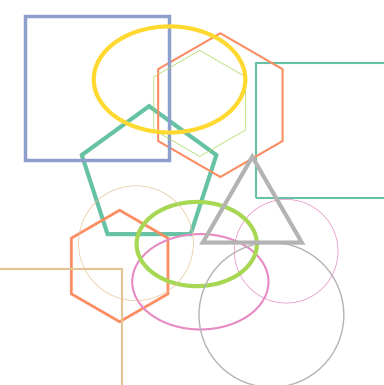[{"shape": "pentagon", "thickness": 3, "radius": 0.92, "center": [0.387, 0.541]}, {"shape": "square", "thickness": 1.5, "radius": 0.88, "center": [0.84, 0.661]}, {"shape": "hexagon", "thickness": 2, "radius": 0.72, "center": [0.311, 0.309]}, {"shape": "hexagon", "thickness": 1.5, "radius": 0.93, "center": [0.572, 0.727]}, {"shape": "square", "thickness": 2.5, "radius": 0.94, "center": [0.251, 0.772]}, {"shape": "oval", "thickness": 1.5, "radius": 0.88, "center": [0.52, 0.268]}, {"shape": "circle", "thickness": 0.5, "radius": 0.67, "center": [0.743, 0.347]}, {"shape": "hexagon", "thickness": 0.5, "radius": 0.69, "center": [0.519, 0.731]}, {"shape": "oval", "thickness": 3, "radius": 0.78, "center": [0.511, 0.366]}, {"shape": "oval", "thickness": 3, "radius": 0.98, "center": [0.44, 0.794]}, {"shape": "circle", "thickness": 0.5, "radius": 0.75, "center": [0.353, 0.368]}, {"shape": "square", "thickness": 1.5, "radius": 0.96, "center": [0.124, 0.108]}, {"shape": "circle", "thickness": 1, "radius": 0.94, "center": [0.705, 0.182]}, {"shape": "triangle", "thickness": 3, "radius": 0.74, "center": [0.655, 0.444]}]